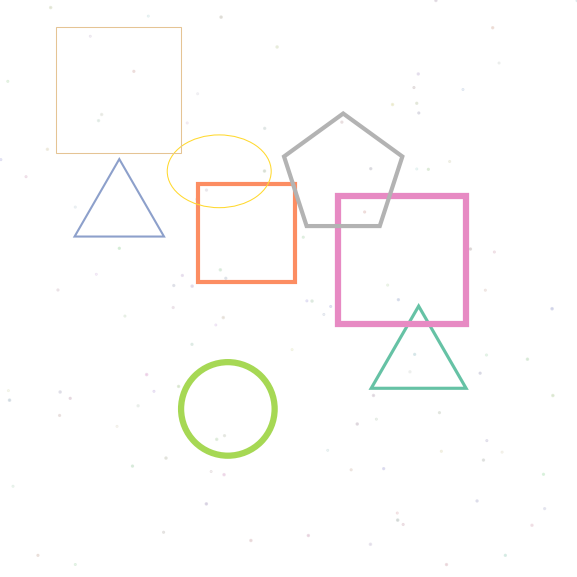[{"shape": "triangle", "thickness": 1.5, "radius": 0.47, "center": [0.725, 0.374]}, {"shape": "square", "thickness": 2, "radius": 0.42, "center": [0.427, 0.596]}, {"shape": "triangle", "thickness": 1, "radius": 0.45, "center": [0.207, 0.634]}, {"shape": "square", "thickness": 3, "radius": 0.56, "center": [0.696, 0.548]}, {"shape": "circle", "thickness": 3, "radius": 0.4, "center": [0.395, 0.291]}, {"shape": "oval", "thickness": 0.5, "radius": 0.45, "center": [0.38, 0.703]}, {"shape": "square", "thickness": 0.5, "radius": 0.54, "center": [0.205, 0.843]}, {"shape": "pentagon", "thickness": 2, "radius": 0.54, "center": [0.594, 0.695]}]